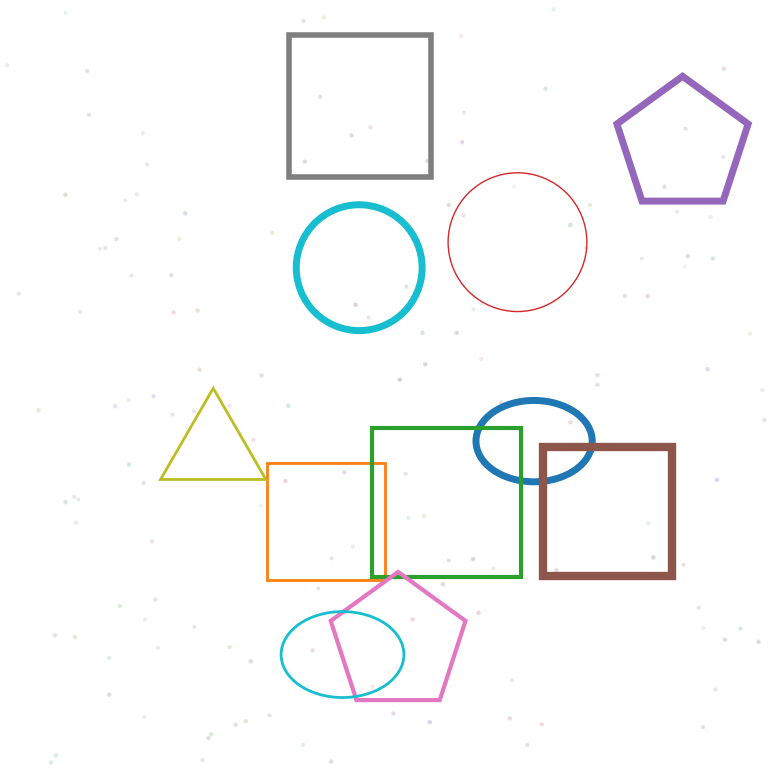[{"shape": "oval", "thickness": 2.5, "radius": 0.38, "center": [0.694, 0.427]}, {"shape": "square", "thickness": 1, "radius": 0.38, "center": [0.423, 0.322]}, {"shape": "square", "thickness": 1.5, "radius": 0.48, "center": [0.58, 0.347]}, {"shape": "circle", "thickness": 0.5, "radius": 0.45, "center": [0.672, 0.685]}, {"shape": "pentagon", "thickness": 2.5, "radius": 0.45, "center": [0.886, 0.811]}, {"shape": "square", "thickness": 3, "radius": 0.42, "center": [0.789, 0.336]}, {"shape": "pentagon", "thickness": 1.5, "radius": 0.46, "center": [0.517, 0.165]}, {"shape": "square", "thickness": 2, "radius": 0.46, "center": [0.468, 0.862]}, {"shape": "triangle", "thickness": 1, "radius": 0.39, "center": [0.277, 0.417]}, {"shape": "oval", "thickness": 1, "radius": 0.4, "center": [0.445, 0.15]}, {"shape": "circle", "thickness": 2.5, "radius": 0.41, "center": [0.466, 0.652]}]